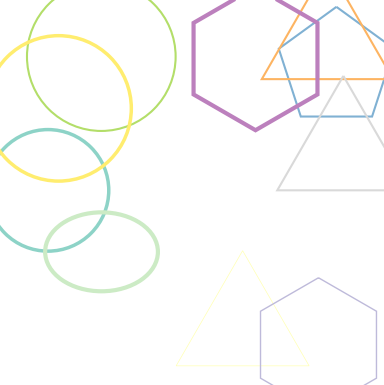[{"shape": "circle", "thickness": 2.5, "radius": 0.79, "center": [0.125, 0.506]}, {"shape": "triangle", "thickness": 0.5, "radius": 1.0, "center": [0.63, 0.149]}, {"shape": "hexagon", "thickness": 1, "radius": 0.87, "center": [0.827, 0.105]}, {"shape": "pentagon", "thickness": 1.5, "radius": 0.79, "center": [0.874, 0.825]}, {"shape": "triangle", "thickness": 1.5, "radius": 0.98, "center": [0.85, 0.893]}, {"shape": "circle", "thickness": 1.5, "radius": 0.97, "center": [0.263, 0.853]}, {"shape": "triangle", "thickness": 1.5, "radius": 0.99, "center": [0.892, 0.605]}, {"shape": "hexagon", "thickness": 3, "radius": 0.93, "center": [0.664, 0.848]}, {"shape": "oval", "thickness": 3, "radius": 0.73, "center": [0.264, 0.346]}, {"shape": "circle", "thickness": 2.5, "radius": 0.94, "center": [0.152, 0.718]}]